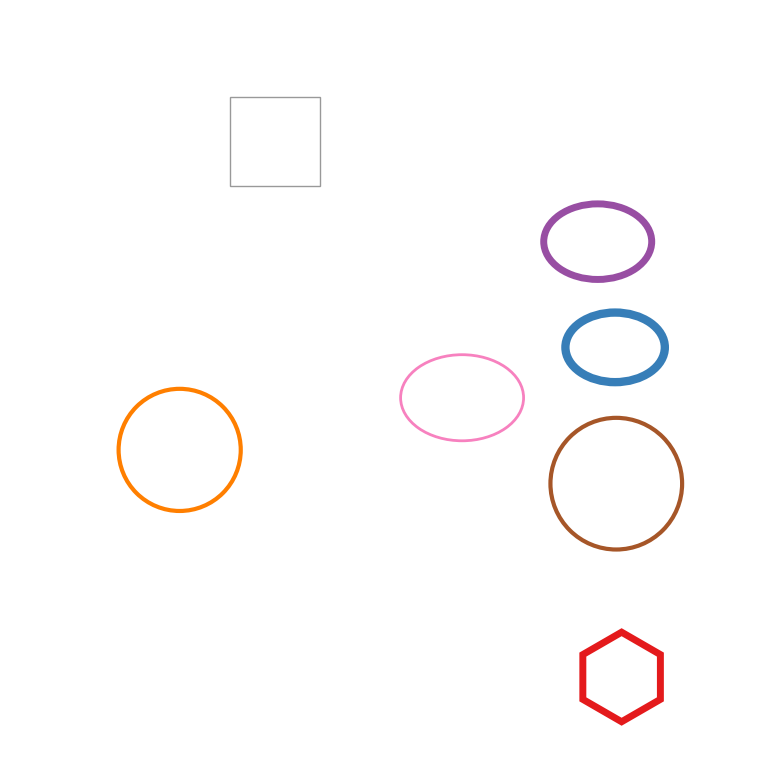[{"shape": "hexagon", "thickness": 2.5, "radius": 0.29, "center": [0.807, 0.121]}, {"shape": "oval", "thickness": 3, "radius": 0.32, "center": [0.799, 0.549]}, {"shape": "oval", "thickness": 2.5, "radius": 0.35, "center": [0.776, 0.686]}, {"shape": "circle", "thickness": 1.5, "radius": 0.4, "center": [0.233, 0.416]}, {"shape": "circle", "thickness": 1.5, "radius": 0.43, "center": [0.8, 0.372]}, {"shape": "oval", "thickness": 1, "radius": 0.4, "center": [0.6, 0.483]}, {"shape": "square", "thickness": 0.5, "radius": 0.29, "center": [0.357, 0.816]}]